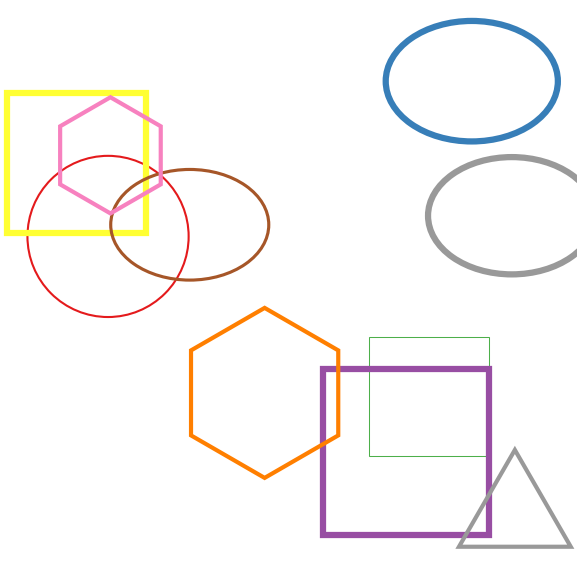[{"shape": "circle", "thickness": 1, "radius": 0.7, "center": [0.187, 0.59]}, {"shape": "oval", "thickness": 3, "radius": 0.75, "center": [0.817, 0.859]}, {"shape": "square", "thickness": 0.5, "radius": 0.52, "center": [0.743, 0.312]}, {"shape": "square", "thickness": 3, "radius": 0.72, "center": [0.703, 0.216]}, {"shape": "hexagon", "thickness": 2, "radius": 0.74, "center": [0.458, 0.319]}, {"shape": "square", "thickness": 3, "radius": 0.6, "center": [0.133, 0.717]}, {"shape": "oval", "thickness": 1.5, "radius": 0.68, "center": [0.329, 0.61]}, {"shape": "hexagon", "thickness": 2, "radius": 0.5, "center": [0.191, 0.73]}, {"shape": "oval", "thickness": 3, "radius": 0.73, "center": [0.886, 0.626]}, {"shape": "triangle", "thickness": 2, "radius": 0.56, "center": [0.892, 0.108]}]